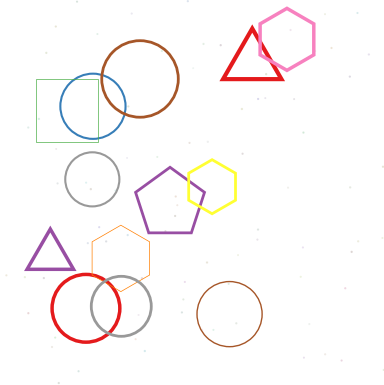[{"shape": "circle", "thickness": 2.5, "radius": 0.44, "center": [0.223, 0.199]}, {"shape": "triangle", "thickness": 3, "radius": 0.44, "center": [0.655, 0.838]}, {"shape": "circle", "thickness": 1.5, "radius": 0.42, "center": [0.241, 0.724]}, {"shape": "square", "thickness": 0.5, "radius": 0.41, "center": [0.174, 0.712]}, {"shape": "triangle", "thickness": 2.5, "radius": 0.35, "center": [0.131, 0.335]}, {"shape": "pentagon", "thickness": 2, "radius": 0.47, "center": [0.442, 0.471]}, {"shape": "hexagon", "thickness": 0.5, "radius": 0.43, "center": [0.314, 0.329]}, {"shape": "hexagon", "thickness": 2, "radius": 0.35, "center": [0.551, 0.515]}, {"shape": "circle", "thickness": 2, "radius": 0.5, "center": [0.364, 0.795]}, {"shape": "circle", "thickness": 1, "radius": 0.42, "center": [0.596, 0.184]}, {"shape": "hexagon", "thickness": 2.5, "radius": 0.4, "center": [0.745, 0.898]}, {"shape": "circle", "thickness": 1.5, "radius": 0.35, "center": [0.24, 0.534]}, {"shape": "circle", "thickness": 2, "radius": 0.39, "center": [0.315, 0.204]}]